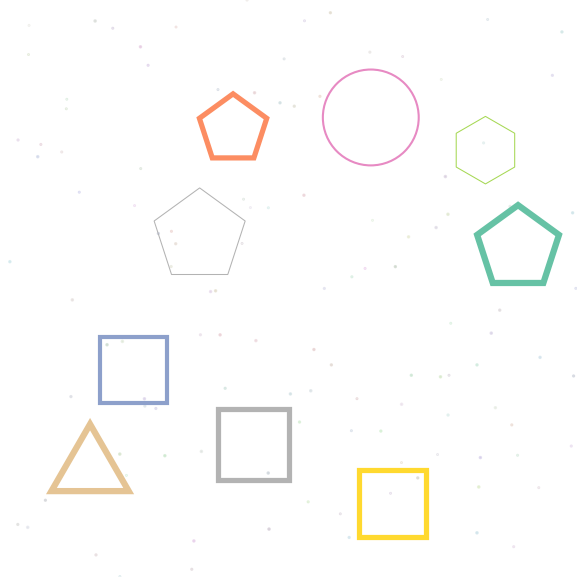[{"shape": "pentagon", "thickness": 3, "radius": 0.37, "center": [0.897, 0.569]}, {"shape": "pentagon", "thickness": 2.5, "radius": 0.31, "center": [0.404, 0.775]}, {"shape": "square", "thickness": 2, "radius": 0.29, "center": [0.231, 0.358]}, {"shape": "circle", "thickness": 1, "radius": 0.41, "center": [0.642, 0.796]}, {"shape": "hexagon", "thickness": 0.5, "radius": 0.29, "center": [0.841, 0.739]}, {"shape": "square", "thickness": 2.5, "radius": 0.29, "center": [0.68, 0.127]}, {"shape": "triangle", "thickness": 3, "radius": 0.39, "center": [0.156, 0.187]}, {"shape": "square", "thickness": 2.5, "radius": 0.31, "center": [0.438, 0.23]}, {"shape": "pentagon", "thickness": 0.5, "radius": 0.41, "center": [0.346, 0.591]}]